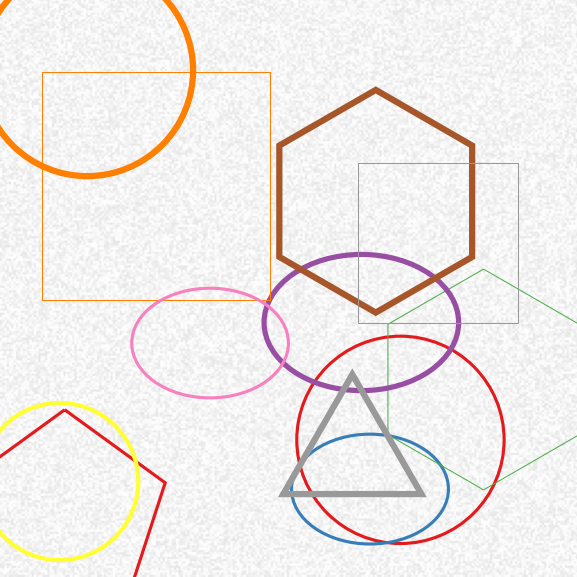[{"shape": "pentagon", "thickness": 1.5, "radius": 0.91, "center": [0.112, 0.107]}, {"shape": "circle", "thickness": 1.5, "radius": 0.9, "center": [0.693, 0.237]}, {"shape": "oval", "thickness": 1.5, "radius": 0.68, "center": [0.641, 0.152]}, {"shape": "hexagon", "thickness": 0.5, "radius": 0.96, "center": [0.837, 0.342]}, {"shape": "oval", "thickness": 2.5, "radius": 0.84, "center": [0.626, 0.441]}, {"shape": "circle", "thickness": 3, "radius": 0.92, "center": [0.151, 0.877]}, {"shape": "square", "thickness": 0.5, "radius": 0.99, "center": [0.27, 0.678]}, {"shape": "circle", "thickness": 2, "radius": 0.68, "center": [0.103, 0.165]}, {"shape": "hexagon", "thickness": 3, "radius": 0.96, "center": [0.651, 0.651]}, {"shape": "oval", "thickness": 1.5, "radius": 0.68, "center": [0.364, 0.405]}, {"shape": "square", "thickness": 0.5, "radius": 0.69, "center": [0.759, 0.578]}, {"shape": "triangle", "thickness": 3, "radius": 0.69, "center": [0.61, 0.213]}]